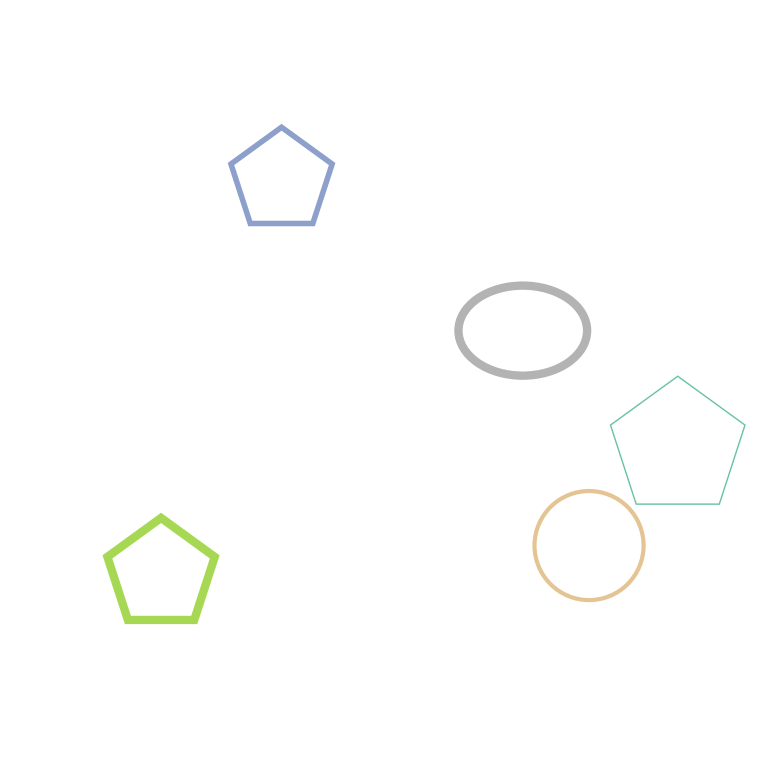[{"shape": "pentagon", "thickness": 0.5, "radius": 0.46, "center": [0.88, 0.42]}, {"shape": "pentagon", "thickness": 2, "radius": 0.35, "center": [0.366, 0.766]}, {"shape": "pentagon", "thickness": 3, "radius": 0.37, "center": [0.209, 0.254]}, {"shape": "circle", "thickness": 1.5, "radius": 0.35, "center": [0.765, 0.291]}, {"shape": "oval", "thickness": 3, "radius": 0.42, "center": [0.679, 0.571]}]